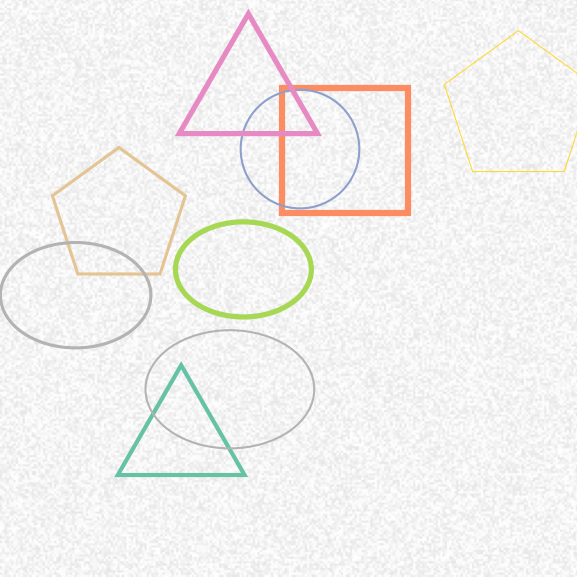[{"shape": "triangle", "thickness": 2, "radius": 0.63, "center": [0.314, 0.24]}, {"shape": "square", "thickness": 3, "radius": 0.54, "center": [0.598, 0.738]}, {"shape": "circle", "thickness": 1, "radius": 0.51, "center": [0.519, 0.741]}, {"shape": "triangle", "thickness": 2.5, "radius": 0.69, "center": [0.43, 0.837]}, {"shape": "oval", "thickness": 2.5, "radius": 0.59, "center": [0.422, 0.533]}, {"shape": "pentagon", "thickness": 0.5, "radius": 0.67, "center": [0.898, 0.811]}, {"shape": "pentagon", "thickness": 1.5, "radius": 0.61, "center": [0.206, 0.623]}, {"shape": "oval", "thickness": 1.5, "radius": 0.65, "center": [0.131, 0.488]}, {"shape": "oval", "thickness": 1, "radius": 0.73, "center": [0.398, 0.325]}]